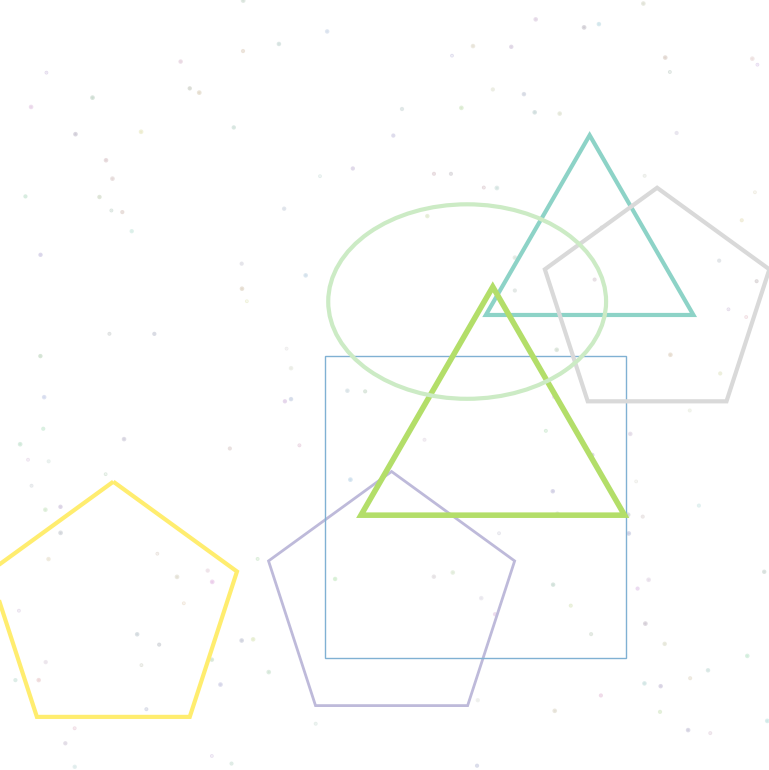[{"shape": "triangle", "thickness": 1.5, "radius": 0.78, "center": [0.766, 0.669]}, {"shape": "pentagon", "thickness": 1, "radius": 0.84, "center": [0.509, 0.22]}, {"shape": "square", "thickness": 0.5, "radius": 0.98, "center": [0.617, 0.341]}, {"shape": "triangle", "thickness": 2, "radius": 0.99, "center": [0.64, 0.43]}, {"shape": "pentagon", "thickness": 1.5, "radius": 0.77, "center": [0.853, 0.603]}, {"shape": "oval", "thickness": 1.5, "radius": 0.9, "center": [0.607, 0.608]}, {"shape": "pentagon", "thickness": 1.5, "radius": 0.84, "center": [0.147, 0.206]}]